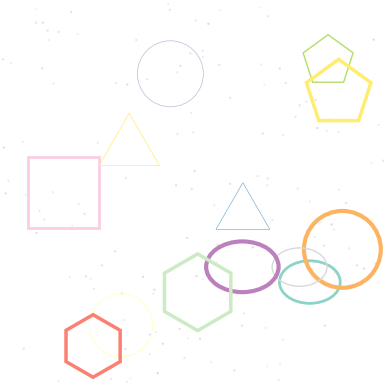[{"shape": "oval", "thickness": 2, "radius": 0.39, "center": [0.805, 0.267]}, {"shape": "circle", "thickness": 0.5, "radius": 0.41, "center": [0.314, 0.155]}, {"shape": "circle", "thickness": 0.5, "radius": 0.43, "center": [0.443, 0.808]}, {"shape": "hexagon", "thickness": 2.5, "radius": 0.41, "center": [0.242, 0.101]}, {"shape": "triangle", "thickness": 0.5, "radius": 0.4, "center": [0.631, 0.445]}, {"shape": "circle", "thickness": 3, "radius": 0.5, "center": [0.889, 0.352]}, {"shape": "pentagon", "thickness": 1, "radius": 0.34, "center": [0.852, 0.842]}, {"shape": "square", "thickness": 2, "radius": 0.46, "center": [0.166, 0.499]}, {"shape": "oval", "thickness": 1, "radius": 0.36, "center": [0.778, 0.306]}, {"shape": "oval", "thickness": 3, "radius": 0.47, "center": [0.63, 0.307]}, {"shape": "hexagon", "thickness": 2.5, "radius": 0.5, "center": [0.513, 0.241]}, {"shape": "triangle", "thickness": 0.5, "radius": 0.45, "center": [0.336, 0.615]}, {"shape": "pentagon", "thickness": 2.5, "radius": 0.44, "center": [0.88, 0.758]}]